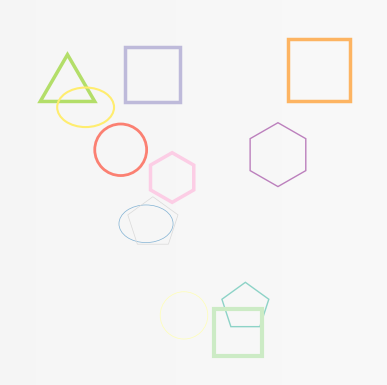[{"shape": "pentagon", "thickness": 1, "radius": 0.32, "center": [0.633, 0.203]}, {"shape": "circle", "thickness": 0.5, "radius": 0.31, "center": [0.475, 0.181]}, {"shape": "square", "thickness": 2.5, "radius": 0.36, "center": [0.393, 0.807]}, {"shape": "circle", "thickness": 2, "radius": 0.33, "center": [0.311, 0.611]}, {"shape": "oval", "thickness": 0.5, "radius": 0.35, "center": [0.377, 0.419]}, {"shape": "square", "thickness": 2.5, "radius": 0.4, "center": [0.823, 0.818]}, {"shape": "triangle", "thickness": 2.5, "radius": 0.41, "center": [0.174, 0.777]}, {"shape": "hexagon", "thickness": 2.5, "radius": 0.32, "center": [0.444, 0.539]}, {"shape": "pentagon", "thickness": 0.5, "radius": 0.34, "center": [0.395, 0.421]}, {"shape": "hexagon", "thickness": 1, "radius": 0.41, "center": [0.717, 0.598]}, {"shape": "square", "thickness": 3, "radius": 0.31, "center": [0.615, 0.136]}, {"shape": "oval", "thickness": 1.5, "radius": 0.37, "center": [0.221, 0.721]}]